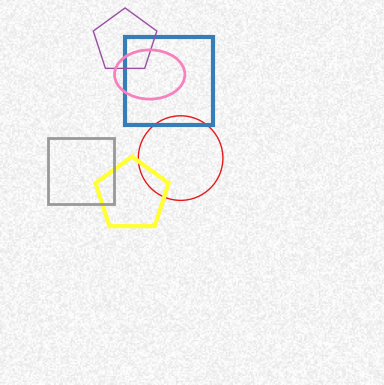[{"shape": "circle", "thickness": 1, "radius": 0.55, "center": [0.469, 0.589]}, {"shape": "square", "thickness": 3, "radius": 0.57, "center": [0.438, 0.788]}, {"shape": "pentagon", "thickness": 1, "radius": 0.43, "center": [0.325, 0.893]}, {"shape": "pentagon", "thickness": 3, "radius": 0.5, "center": [0.343, 0.493]}, {"shape": "oval", "thickness": 2, "radius": 0.46, "center": [0.389, 0.806]}, {"shape": "square", "thickness": 2, "radius": 0.43, "center": [0.21, 0.556]}]